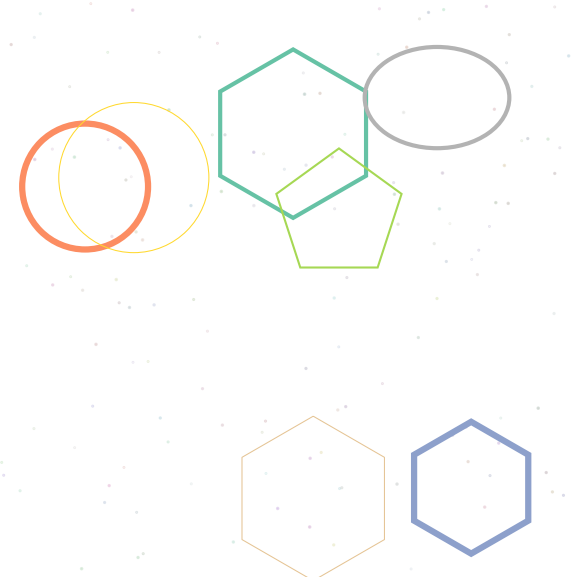[{"shape": "hexagon", "thickness": 2, "radius": 0.73, "center": [0.508, 0.768]}, {"shape": "circle", "thickness": 3, "radius": 0.54, "center": [0.147, 0.676]}, {"shape": "hexagon", "thickness": 3, "radius": 0.57, "center": [0.816, 0.155]}, {"shape": "pentagon", "thickness": 1, "radius": 0.57, "center": [0.587, 0.628]}, {"shape": "circle", "thickness": 0.5, "radius": 0.65, "center": [0.232, 0.692]}, {"shape": "hexagon", "thickness": 0.5, "radius": 0.71, "center": [0.542, 0.136]}, {"shape": "oval", "thickness": 2, "radius": 0.63, "center": [0.757, 0.83]}]